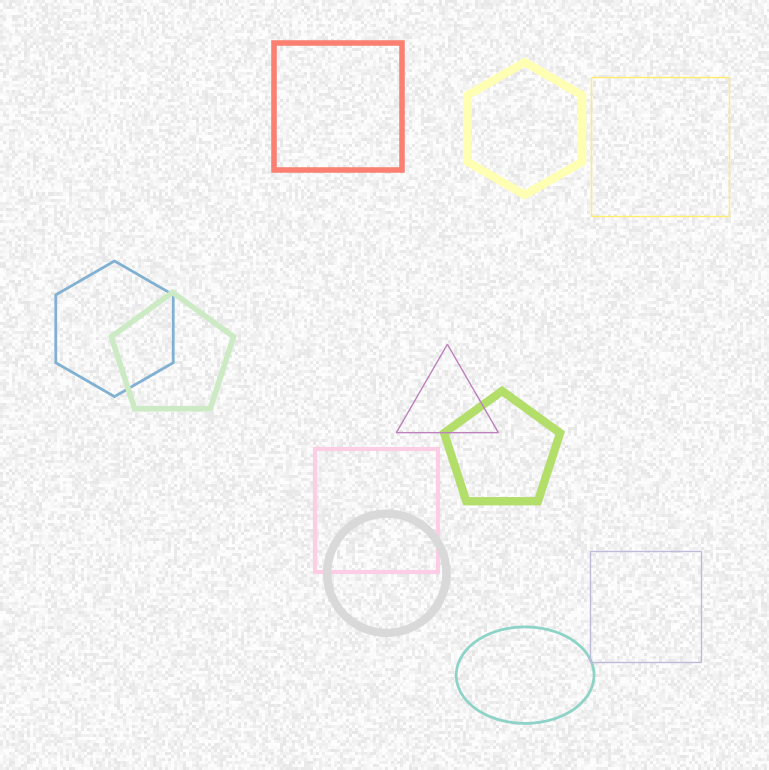[{"shape": "oval", "thickness": 1, "radius": 0.45, "center": [0.682, 0.123]}, {"shape": "hexagon", "thickness": 3, "radius": 0.43, "center": [0.681, 0.833]}, {"shape": "square", "thickness": 0.5, "radius": 0.36, "center": [0.838, 0.212]}, {"shape": "square", "thickness": 2, "radius": 0.41, "center": [0.439, 0.862]}, {"shape": "hexagon", "thickness": 1, "radius": 0.44, "center": [0.149, 0.573]}, {"shape": "pentagon", "thickness": 3, "radius": 0.4, "center": [0.652, 0.413]}, {"shape": "square", "thickness": 1.5, "radius": 0.4, "center": [0.489, 0.337]}, {"shape": "circle", "thickness": 3, "radius": 0.39, "center": [0.502, 0.256]}, {"shape": "triangle", "thickness": 0.5, "radius": 0.38, "center": [0.581, 0.476]}, {"shape": "pentagon", "thickness": 2, "radius": 0.42, "center": [0.224, 0.537]}, {"shape": "square", "thickness": 0.5, "radius": 0.45, "center": [0.857, 0.81]}]